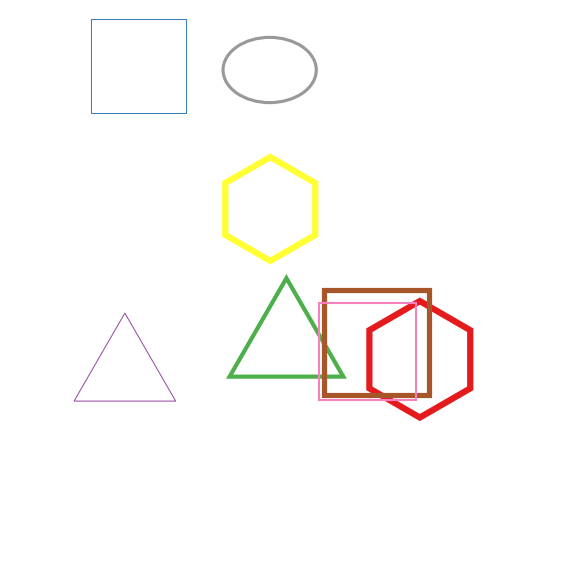[{"shape": "hexagon", "thickness": 3, "radius": 0.5, "center": [0.727, 0.377]}, {"shape": "square", "thickness": 0.5, "radius": 0.41, "center": [0.24, 0.885]}, {"shape": "triangle", "thickness": 2, "radius": 0.57, "center": [0.496, 0.404]}, {"shape": "triangle", "thickness": 0.5, "radius": 0.51, "center": [0.216, 0.355]}, {"shape": "hexagon", "thickness": 3, "radius": 0.45, "center": [0.468, 0.637]}, {"shape": "square", "thickness": 2.5, "radius": 0.45, "center": [0.651, 0.407]}, {"shape": "square", "thickness": 1, "radius": 0.42, "center": [0.636, 0.39]}, {"shape": "oval", "thickness": 1.5, "radius": 0.4, "center": [0.467, 0.878]}]